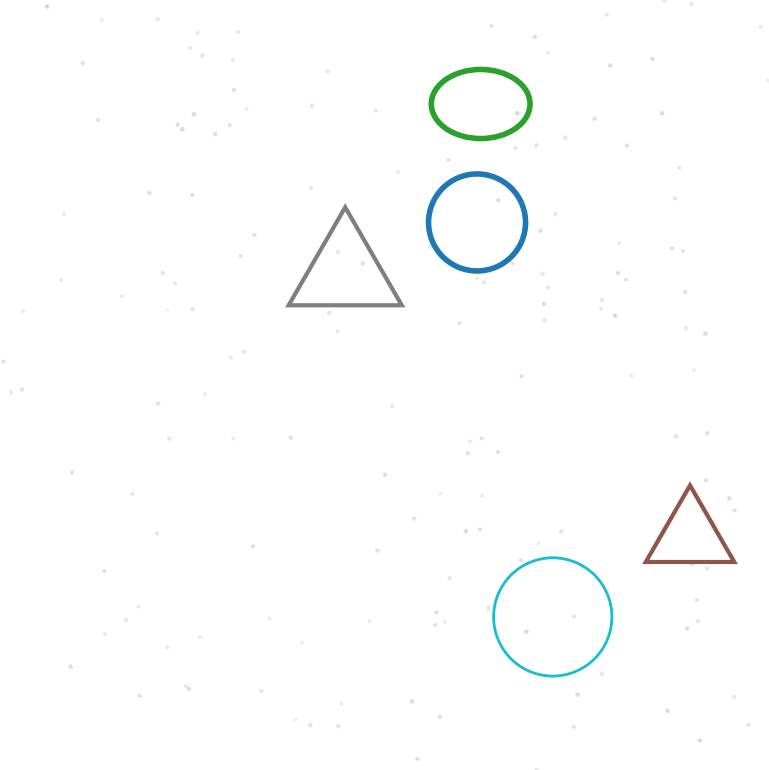[{"shape": "circle", "thickness": 2, "radius": 0.31, "center": [0.62, 0.711]}, {"shape": "oval", "thickness": 2, "radius": 0.32, "center": [0.624, 0.865]}, {"shape": "triangle", "thickness": 1.5, "radius": 0.33, "center": [0.896, 0.303]}, {"shape": "triangle", "thickness": 1.5, "radius": 0.42, "center": [0.448, 0.646]}, {"shape": "circle", "thickness": 1, "radius": 0.38, "center": [0.718, 0.199]}]